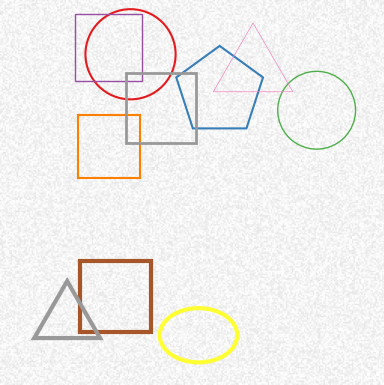[{"shape": "circle", "thickness": 1.5, "radius": 0.59, "center": [0.339, 0.859]}, {"shape": "pentagon", "thickness": 1.5, "radius": 0.59, "center": [0.571, 0.762]}, {"shape": "circle", "thickness": 1, "radius": 0.51, "center": [0.822, 0.714]}, {"shape": "square", "thickness": 1, "radius": 0.43, "center": [0.282, 0.876]}, {"shape": "square", "thickness": 1.5, "radius": 0.4, "center": [0.284, 0.619]}, {"shape": "oval", "thickness": 3, "radius": 0.5, "center": [0.516, 0.129]}, {"shape": "square", "thickness": 3, "radius": 0.46, "center": [0.3, 0.23]}, {"shape": "triangle", "thickness": 0.5, "radius": 0.6, "center": [0.657, 0.821]}, {"shape": "triangle", "thickness": 3, "radius": 0.49, "center": [0.174, 0.171]}, {"shape": "square", "thickness": 2, "radius": 0.45, "center": [0.418, 0.719]}]